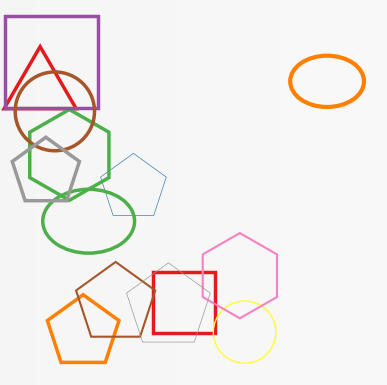[{"shape": "triangle", "thickness": 2.5, "radius": 0.54, "center": [0.104, 0.771]}, {"shape": "square", "thickness": 2.5, "radius": 0.4, "center": [0.474, 0.214]}, {"shape": "pentagon", "thickness": 0.5, "radius": 0.45, "center": [0.344, 0.512]}, {"shape": "oval", "thickness": 2.5, "radius": 0.59, "center": [0.229, 0.425]}, {"shape": "hexagon", "thickness": 2.5, "radius": 0.59, "center": [0.179, 0.598]}, {"shape": "square", "thickness": 2.5, "radius": 0.6, "center": [0.133, 0.839]}, {"shape": "oval", "thickness": 3, "radius": 0.48, "center": [0.844, 0.789]}, {"shape": "pentagon", "thickness": 2.5, "radius": 0.49, "center": [0.215, 0.137]}, {"shape": "circle", "thickness": 1, "radius": 0.4, "center": [0.631, 0.137]}, {"shape": "pentagon", "thickness": 1.5, "radius": 0.54, "center": [0.298, 0.212]}, {"shape": "circle", "thickness": 2.5, "radius": 0.51, "center": [0.142, 0.711]}, {"shape": "hexagon", "thickness": 1.5, "radius": 0.55, "center": [0.619, 0.284]}, {"shape": "pentagon", "thickness": 2.5, "radius": 0.46, "center": [0.118, 0.552]}, {"shape": "pentagon", "thickness": 0.5, "radius": 0.57, "center": [0.435, 0.204]}]